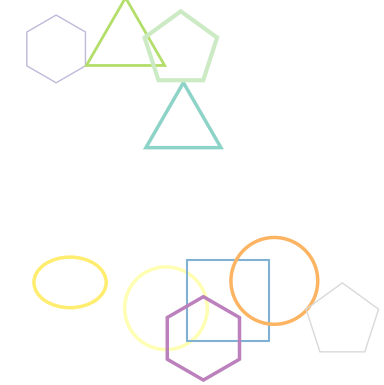[{"shape": "triangle", "thickness": 2.5, "radius": 0.56, "center": [0.476, 0.673]}, {"shape": "circle", "thickness": 2.5, "radius": 0.54, "center": [0.431, 0.199]}, {"shape": "hexagon", "thickness": 1, "radius": 0.44, "center": [0.146, 0.873]}, {"shape": "square", "thickness": 1.5, "radius": 0.53, "center": [0.592, 0.219]}, {"shape": "circle", "thickness": 2.5, "radius": 0.56, "center": [0.713, 0.27]}, {"shape": "triangle", "thickness": 2, "radius": 0.59, "center": [0.326, 0.889]}, {"shape": "pentagon", "thickness": 1, "radius": 0.5, "center": [0.889, 0.166]}, {"shape": "hexagon", "thickness": 2.5, "radius": 0.54, "center": [0.528, 0.121]}, {"shape": "pentagon", "thickness": 3, "radius": 0.49, "center": [0.47, 0.872]}, {"shape": "oval", "thickness": 2.5, "radius": 0.47, "center": [0.182, 0.266]}]